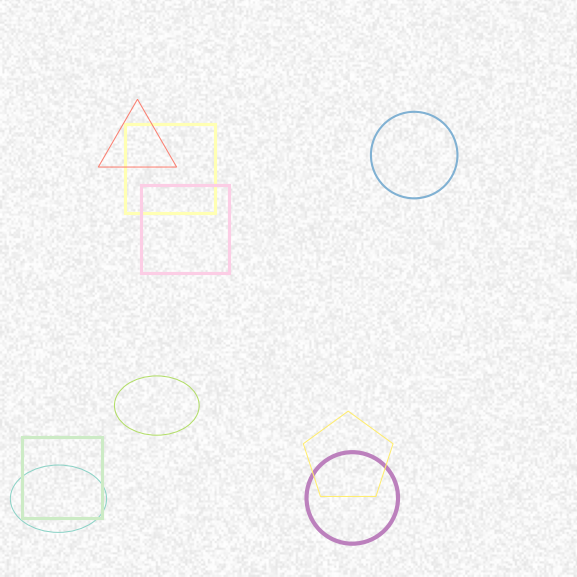[{"shape": "oval", "thickness": 0.5, "radius": 0.42, "center": [0.101, 0.136]}, {"shape": "square", "thickness": 1.5, "radius": 0.39, "center": [0.294, 0.707]}, {"shape": "triangle", "thickness": 0.5, "radius": 0.39, "center": [0.238, 0.749]}, {"shape": "circle", "thickness": 1, "radius": 0.37, "center": [0.717, 0.731]}, {"shape": "oval", "thickness": 0.5, "radius": 0.37, "center": [0.272, 0.297]}, {"shape": "square", "thickness": 1.5, "radius": 0.38, "center": [0.32, 0.602]}, {"shape": "circle", "thickness": 2, "radius": 0.4, "center": [0.61, 0.137]}, {"shape": "square", "thickness": 1.5, "radius": 0.35, "center": [0.108, 0.172]}, {"shape": "pentagon", "thickness": 0.5, "radius": 0.41, "center": [0.603, 0.206]}]